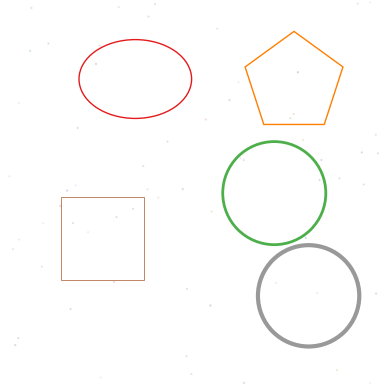[{"shape": "oval", "thickness": 1, "radius": 0.73, "center": [0.351, 0.795]}, {"shape": "circle", "thickness": 2, "radius": 0.67, "center": [0.712, 0.498]}, {"shape": "pentagon", "thickness": 1, "radius": 0.67, "center": [0.764, 0.785]}, {"shape": "square", "thickness": 0.5, "radius": 0.54, "center": [0.267, 0.38]}, {"shape": "circle", "thickness": 3, "radius": 0.66, "center": [0.802, 0.232]}]